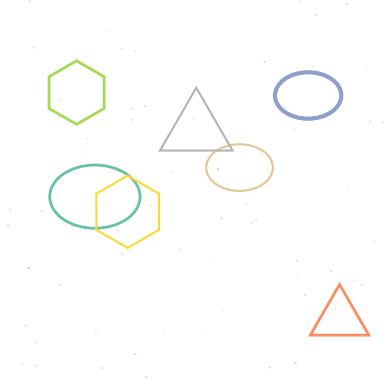[{"shape": "oval", "thickness": 2, "radius": 0.59, "center": [0.246, 0.489]}, {"shape": "triangle", "thickness": 2, "radius": 0.44, "center": [0.882, 0.173]}, {"shape": "oval", "thickness": 3, "radius": 0.43, "center": [0.8, 0.752]}, {"shape": "hexagon", "thickness": 2, "radius": 0.41, "center": [0.199, 0.76]}, {"shape": "hexagon", "thickness": 1.5, "radius": 0.47, "center": [0.332, 0.45]}, {"shape": "oval", "thickness": 1.5, "radius": 0.43, "center": [0.622, 0.565]}, {"shape": "triangle", "thickness": 1.5, "radius": 0.54, "center": [0.51, 0.663]}]